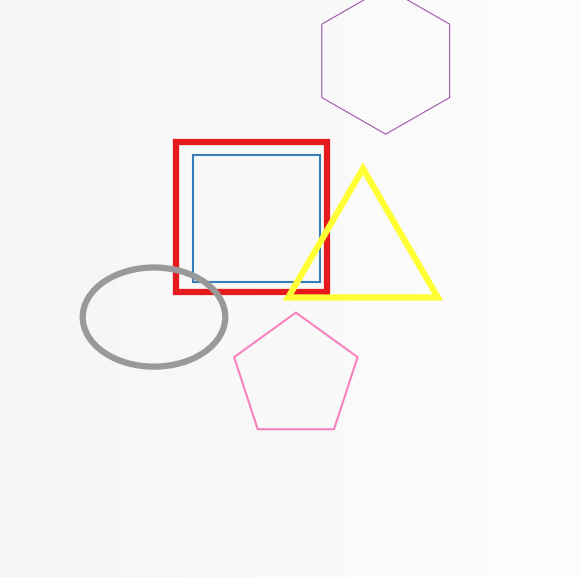[{"shape": "square", "thickness": 3, "radius": 0.65, "center": [0.433, 0.623]}, {"shape": "square", "thickness": 1, "radius": 0.55, "center": [0.441, 0.621]}, {"shape": "hexagon", "thickness": 0.5, "radius": 0.64, "center": [0.664, 0.894]}, {"shape": "triangle", "thickness": 3, "radius": 0.74, "center": [0.625, 0.558]}, {"shape": "pentagon", "thickness": 1, "radius": 0.56, "center": [0.509, 0.346]}, {"shape": "oval", "thickness": 3, "radius": 0.61, "center": [0.265, 0.45]}]